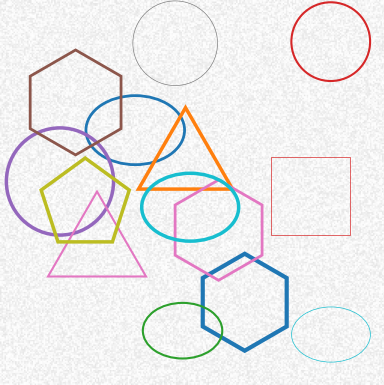[{"shape": "oval", "thickness": 2, "radius": 0.64, "center": [0.351, 0.662]}, {"shape": "hexagon", "thickness": 3, "radius": 0.63, "center": [0.636, 0.215]}, {"shape": "triangle", "thickness": 2.5, "radius": 0.7, "center": [0.482, 0.579]}, {"shape": "oval", "thickness": 1.5, "radius": 0.52, "center": [0.474, 0.141]}, {"shape": "square", "thickness": 0.5, "radius": 0.51, "center": [0.806, 0.491]}, {"shape": "circle", "thickness": 1.5, "radius": 0.51, "center": [0.859, 0.892]}, {"shape": "circle", "thickness": 2.5, "radius": 0.7, "center": [0.156, 0.529]}, {"shape": "hexagon", "thickness": 2, "radius": 0.68, "center": [0.196, 0.734]}, {"shape": "hexagon", "thickness": 2, "radius": 0.65, "center": [0.568, 0.402]}, {"shape": "triangle", "thickness": 1.5, "radius": 0.74, "center": [0.252, 0.355]}, {"shape": "circle", "thickness": 0.5, "radius": 0.55, "center": [0.455, 0.888]}, {"shape": "pentagon", "thickness": 2.5, "radius": 0.6, "center": [0.221, 0.469]}, {"shape": "oval", "thickness": 2.5, "radius": 0.63, "center": [0.494, 0.462]}, {"shape": "oval", "thickness": 0.5, "radius": 0.51, "center": [0.86, 0.131]}]